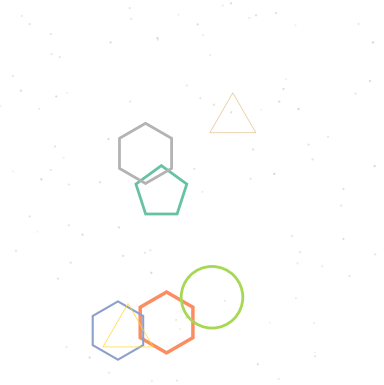[{"shape": "pentagon", "thickness": 2, "radius": 0.35, "center": [0.419, 0.5]}, {"shape": "hexagon", "thickness": 2.5, "radius": 0.4, "center": [0.433, 0.162]}, {"shape": "hexagon", "thickness": 1.5, "radius": 0.38, "center": [0.306, 0.141]}, {"shape": "circle", "thickness": 2, "radius": 0.4, "center": [0.551, 0.228]}, {"shape": "triangle", "thickness": 0.5, "radius": 0.38, "center": [0.333, 0.136]}, {"shape": "triangle", "thickness": 0.5, "radius": 0.35, "center": [0.605, 0.69]}, {"shape": "hexagon", "thickness": 2, "radius": 0.39, "center": [0.378, 0.602]}]